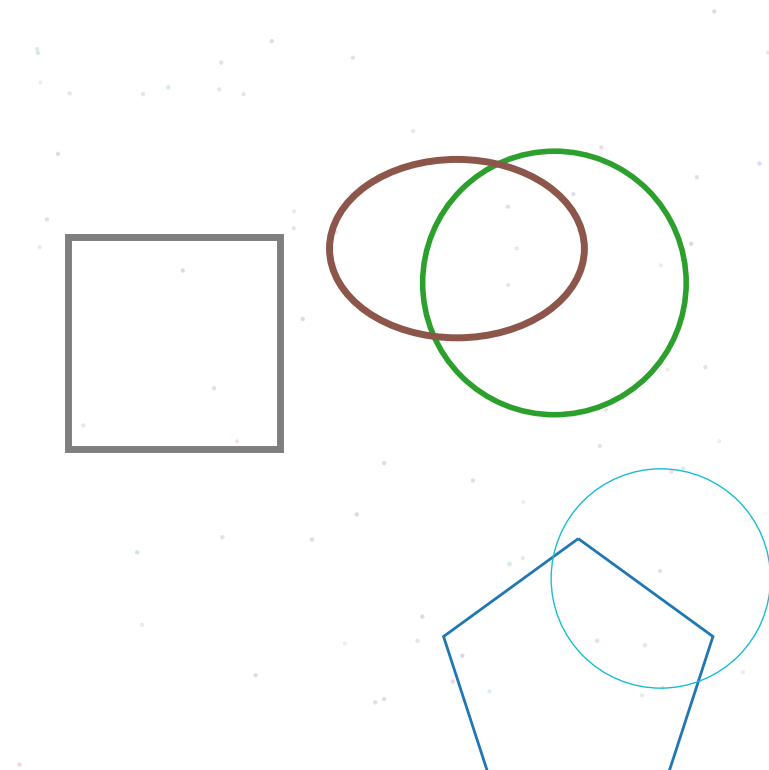[{"shape": "pentagon", "thickness": 1, "radius": 0.92, "center": [0.751, 0.117]}, {"shape": "circle", "thickness": 2, "radius": 0.86, "center": [0.72, 0.633]}, {"shape": "oval", "thickness": 2.5, "radius": 0.83, "center": [0.593, 0.677]}, {"shape": "square", "thickness": 2.5, "radius": 0.69, "center": [0.226, 0.555]}, {"shape": "circle", "thickness": 0.5, "radius": 0.71, "center": [0.858, 0.249]}]